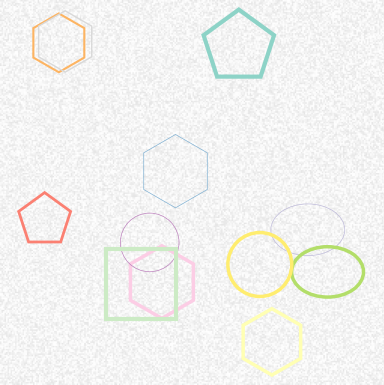[{"shape": "pentagon", "thickness": 3, "radius": 0.48, "center": [0.62, 0.879]}, {"shape": "hexagon", "thickness": 2.5, "radius": 0.43, "center": [0.706, 0.112]}, {"shape": "oval", "thickness": 0.5, "radius": 0.48, "center": [0.799, 0.403]}, {"shape": "pentagon", "thickness": 2, "radius": 0.35, "center": [0.116, 0.429]}, {"shape": "hexagon", "thickness": 0.5, "radius": 0.48, "center": [0.456, 0.555]}, {"shape": "hexagon", "thickness": 1.5, "radius": 0.38, "center": [0.153, 0.889]}, {"shape": "oval", "thickness": 2.5, "radius": 0.47, "center": [0.851, 0.294]}, {"shape": "hexagon", "thickness": 2.5, "radius": 0.47, "center": [0.42, 0.267]}, {"shape": "hexagon", "thickness": 1, "radius": 0.4, "center": [0.169, 0.892]}, {"shape": "circle", "thickness": 0.5, "radius": 0.38, "center": [0.389, 0.37]}, {"shape": "square", "thickness": 3, "radius": 0.45, "center": [0.366, 0.263]}, {"shape": "circle", "thickness": 2.5, "radius": 0.42, "center": [0.675, 0.313]}]